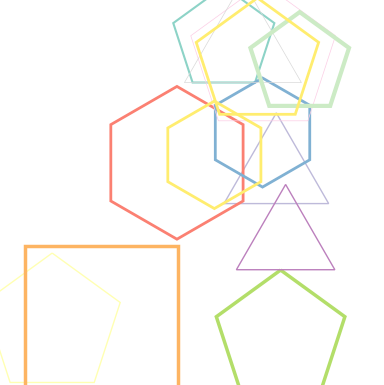[{"shape": "pentagon", "thickness": 1.5, "radius": 0.69, "center": [0.581, 0.897]}, {"shape": "pentagon", "thickness": 1, "radius": 0.93, "center": [0.136, 0.157]}, {"shape": "triangle", "thickness": 1, "radius": 0.78, "center": [0.718, 0.55]}, {"shape": "hexagon", "thickness": 2, "radius": 0.99, "center": [0.46, 0.577]}, {"shape": "hexagon", "thickness": 2, "radius": 0.71, "center": [0.682, 0.656]}, {"shape": "square", "thickness": 2.5, "radius": 0.99, "center": [0.263, 0.163]}, {"shape": "pentagon", "thickness": 2.5, "radius": 0.88, "center": [0.729, 0.123]}, {"shape": "pentagon", "thickness": 0.5, "radius": 0.99, "center": [0.683, 0.846]}, {"shape": "triangle", "thickness": 0.5, "radius": 0.88, "center": [0.631, 0.873]}, {"shape": "triangle", "thickness": 1, "radius": 0.74, "center": [0.742, 0.373]}, {"shape": "pentagon", "thickness": 3, "radius": 0.67, "center": [0.778, 0.834]}, {"shape": "pentagon", "thickness": 2, "radius": 0.84, "center": [0.669, 0.838]}, {"shape": "hexagon", "thickness": 2, "radius": 0.7, "center": [0.557, 0.598]}]